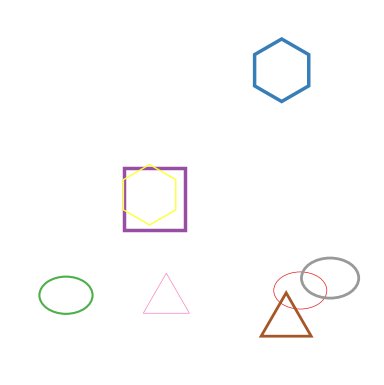[{"shape": "oval", "thickness": 0.5, "radius": 0.34, "center": [0.78, 0.246]}, {"shape": "hexagon", "thickness": 2.5, "radius": 0.41, "center": [0.732, 0.818]}, {"shape": "oval", "thickness": 1.5, "radius": 0.35, "center": [0.171, 0.233]}, {"shape": "square", "thickness": 2.5, "radius": 0.4, "center": [0.402, 0.484]}, {"shape": "hexagon", "thickness": 1, "radius": 0.39, "center": [0.389, 0.494]}, {"shape": "triangle", "thickness": 2, "radius": 0.38, "center": [0.743, 0.164]}, {"shape": "triangle", "thickness": 0.5, "radius": 0.35, "center": [0.432, 0.221]}, {"shape": "oval", "thickness": 2, "radius": 0.37, "center": [0.857, 0.278]}]